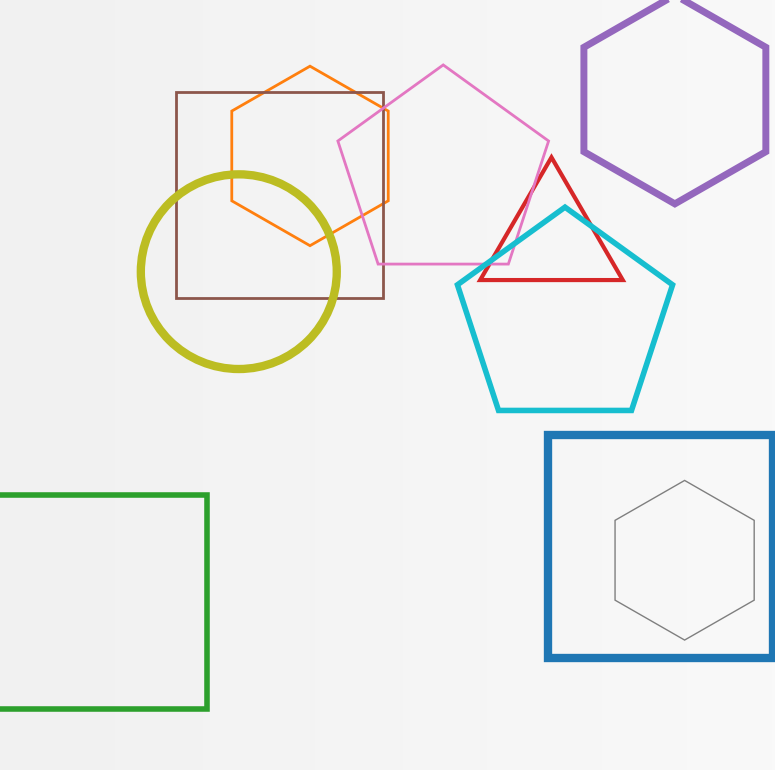[{"shape": "square", "thickness": 3, "radius": 0.73, "center": [0.852, 0.29]}, {"shape": "hexagon", "thickness": 1, "radius": 0.58, "center": [0.4, 0.797]}, {"shape": "square", "thickness": 2, "radius": 0.69, "center": [0.129, 0.218]}, {"shape": "triangle", "thickness": 1.5, "radius": 0.53, "center": [0.712, 0.689]}, {"shape": "hexagon", "thickness": 2.5, "radius": 0.68, "center": [0.871, 0.871]}, {"shape": "square", "thickness": 1, "radius": 0.67, "center": [0.36, 0.747]}, {"shape": "pentagon", "thickness": 1, "radius": 0.71, "center": [0.572, 0.773]}, {"shape": "hexagon", "thickness": 0.5, "radius": 0.52, "center": [0.883, 0.272]}, {"shape": "circle", "thickness": 3, "radius": 0.63, "center": [0.308, 0.647]}, {"shape": "pentagon", "thickness": 2, "radius": 0.73, "center": [0.729, 0.585]}]